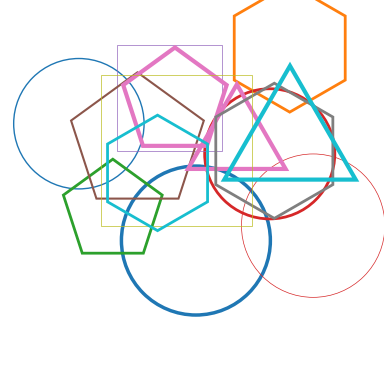[{"shape": "circle", "thickness": 1, "radius": 0.85, "center": [0.205, 0.679]}, {"shape": "circle", "thickness": 2.5, "radius": 0.97, "center": [0.509, 0.375]}, {"shape": "hexagon", "thickness": 2, "radius": 0.83, "center": [0.753, 0.875]}, {"shape": "pentagon", "thickness": 2, "radius": 0.67, "center": [0.293, 0.452]}, {"shape": "circle", "thickness": 0.5, "radius": 0.93, "center": [0.813, 0.414]}, {"shape": "circle", "thickness": 2, "radius": 0.85, "center": [0.701, 0.6]}, {"shape": "square", "thickness": 0.5, "radius": 0.68, "center": [0.44, 0.745]}, {"shape": "pentagon", "thickness": 1.5, "radius": 0.91, "center": [0.357, 0.631]}, {"shape": "triangle", "thickness": 3, "radius": 0.73, "center": [0.615, 0.634]}, {"shape": "pentagon", "thickness": 3, "radius": 0.71, "center": [0.454, 0.735]}, {"shape": "hexagon", "thickness": 2, "radius": 0.88, "center": [0.713, 0.608]}, {"shape": "square", "thickness": 0.5, "radius": 0.98, "center": [0.458, 0.608]}, {"shape": "triangle", "thickness": 3, "radius": 0.98, "center": [0.753, 0.632]}, {"shape": "hexagon", "thickness": 2, "radius": 0.75, "center": [0.409, 0.551]}]